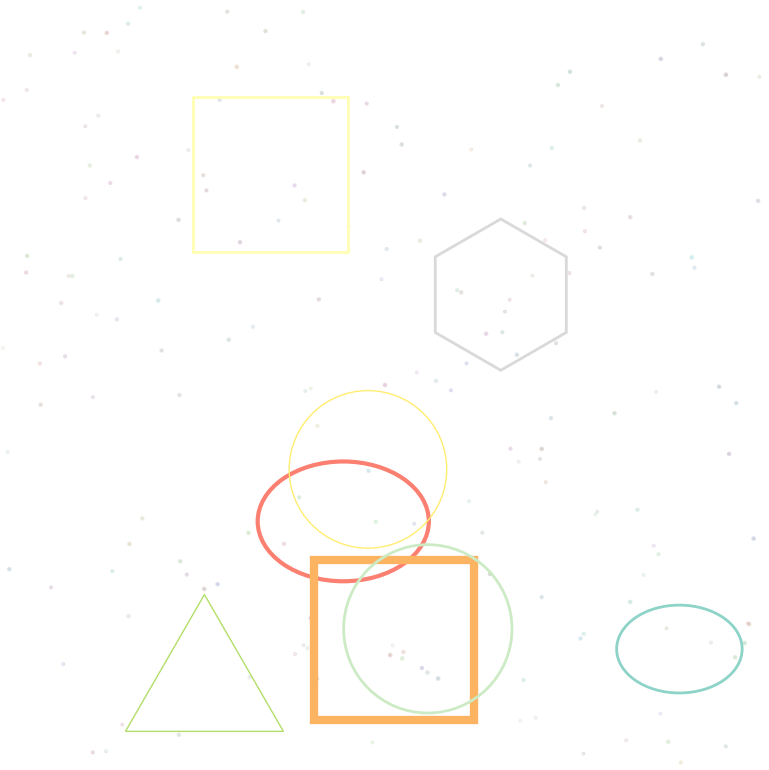[{"shape": "oval", "thickness": 1, "radius": 0.41, "center": [0.882, 0.157]}, {"shape": "square", "thickness": 1, "radius": 0.5, "center": [0.351, 0.773]}, {"shape": "oval", "thickness": 1.5, "radius": 0.56, "center": [0.446, 0.323]}, {"shape": "square", "thickness": 3, "radius": 0.52, "center": [0.512, 0.168]}, {"shape": "triangle", "thickness": 0.5, "radius": 0.59, "center": [0.266, 0.109]}, {"shape": "hexagon", "thickness": 1, "radius": 0.49, "center": [0.65, 0.617]}, {"shape": "circle", "thickness": 1, "radius": 0.55, "center": [0.556, 0.183]}, {"shape": "circle", "thickness": 0.5, "radius": 0.51, "center": [0.478, 0.39]}]